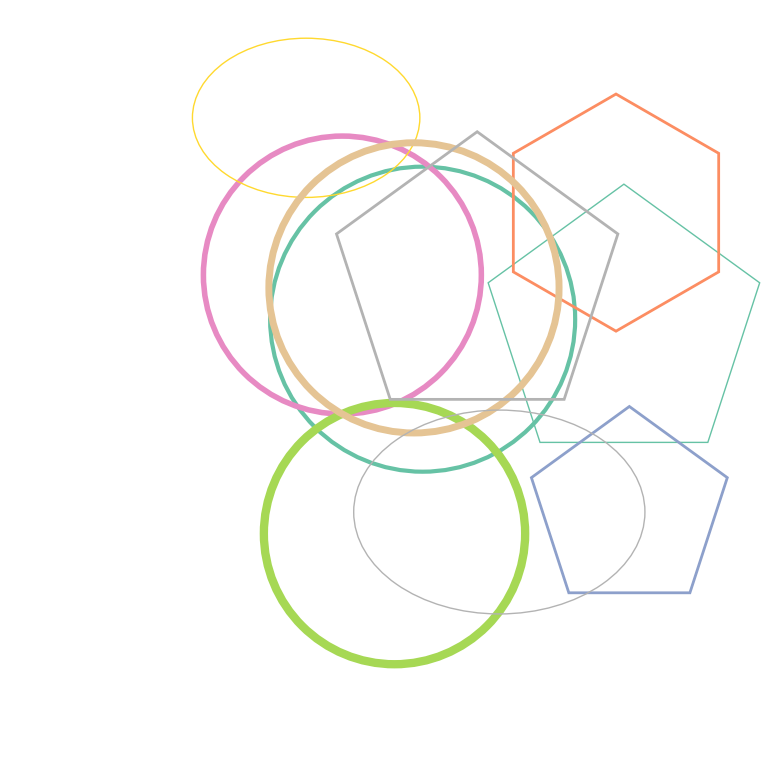[{"shape": "pentagon", "thickness": 0.5, "radius": 0.93, "center": [0.81, 0.575]}, {"shape": "circle", "thickness": 1.5, "radius": 0.99, "center": [0.549, 0.585]}, {"shape": "hexagon", "thickness": 1, "radius": 0.77, "center": [0.8, 0.724]}, {"shape": "pentagon", "thickness": 1, "radius": 0.67, "center": [0.817, 0.338]}, {"shape": "circle", "thickness": 2, "radius": 0.9, "center": [0.445, 0.643]}, {"shape": "circle", "thickness": 3, "radius": 0.85, "center": [0.512, 0.307]}, {"shape": "oval", "thickness": 0.5, "radius": 0.74, "center": [0.398, 0.847]}, {"shape": "circle", "thickness": 2.5, "radius": 0.94, "center": [0.538, 0.626]}, {"shape": "pentagon", "thickness": 1, "radius": 0.96, "center": [0.62, 0.637]}, {"shape": "oval", "thickness": 0.5, "radius": 0.95, "center": [0.648, 0.335]}]